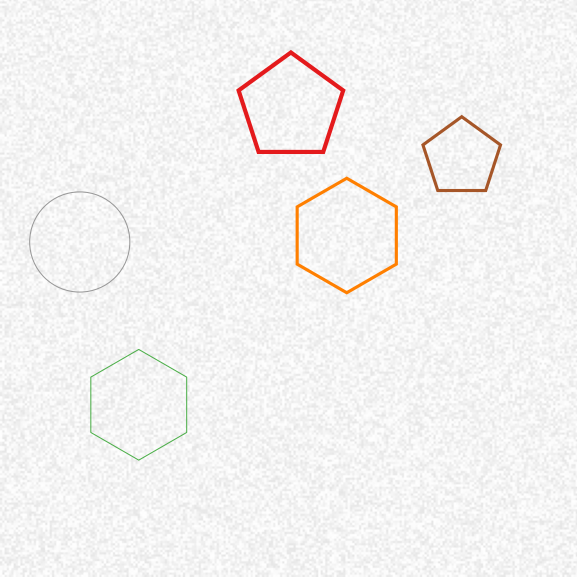[{"shape": "pentagon", "thickness": 2, "radius": 0.48, "center": [0.504, 0.813]}, {"shape": "hexagon", "thickness": 0.5, "radius": 0.48, "center": [0.24, 0.298]}, {"shape": "hexagon", "thickness": 1.5, "radius": 0.5, "center": [0.6, 0.591]}, {"shape": "pentagon", "thickness": 1.5, "radius": 0.35, "center": [0.8, 0.726]}, {"shape": "circle", "thickness": 0.5, "radius": 0.43, "center": [0.138, 0.58]}]